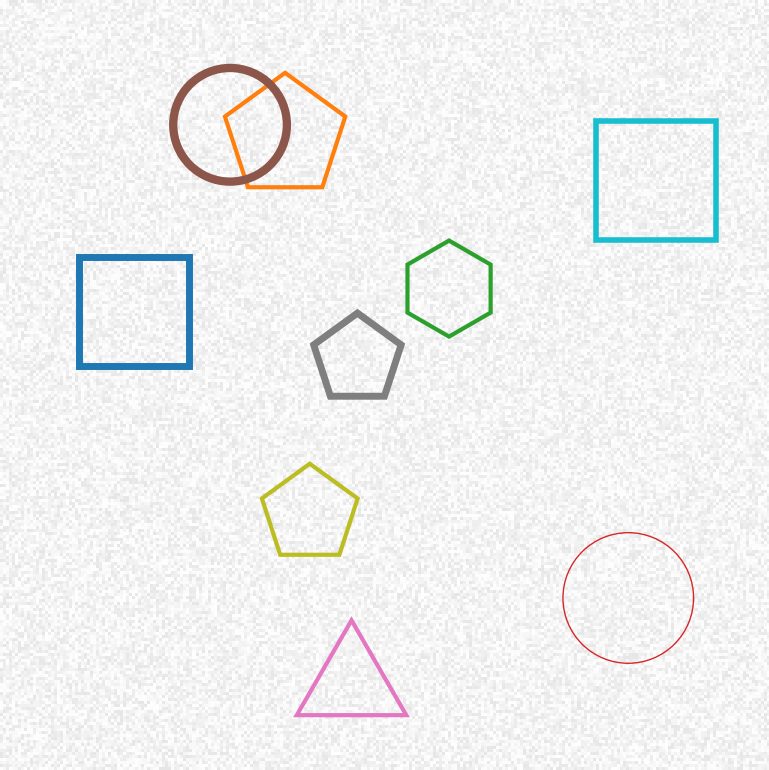[{"shape": "square", "thickness": 2.5, "radius": 0.36, "center": [0.174, 0.596]}, {"shape": "pentagon", "thickness": 1.5, "radius": 0.41, "center": [0.37, 0.823]}, {"shape": "hexagon", "thickness": 1.5, "radius": 0.31, "center": [0.583, 0.625]}, {"shape": "circle", "thickness": 0.5, "radius": 0.42, "center": [0.816, 0.223]}, {"shape": "circle", "thickness": 3, "radius": 0.37, "center": [0.299, 0.838]}, {"shape": "triangle", "thickness": 1.5, "radius": 0.41, "center": [0.457, 0.112]}, {"shape": "pentagon", "thickness": 2.5, "radius": 0.3, "center": [0.464, 0.534]}, {"shape": "pentagon", "thickness": 1.5, "radius": 0.33, "center": [0.402, 0.332]}, {"shape": "square", "thickness": 2, "radius": 0.39, "center": [0.852, 0.765]}]